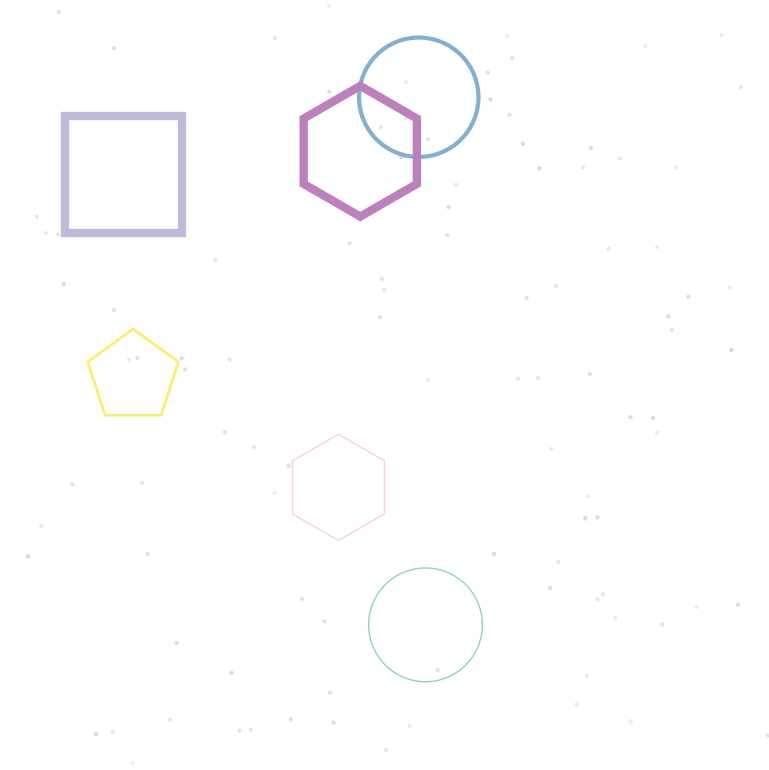[{"shape": "circle", "thickness": 0.5, "radius": 0.37, "center": [0.553, 0.189]}, {"shape": "square", "thickness": 3, "radius": 0.38, "center": [0.161, 0.774]}, {"shape": "circle", "thickness": 1.5, "radius": 0.39, "center": [0.544, 0.874]}, {"shape": "hexagon", "thickness": 0.5, "radius": 0.34, "center": [0.44, 0.367]}, {"shape": "hexagon", "thickness": 3, "radius": 0.42, "center": [0.468, 0.804]}, {"shape": "pentagon", "thickness": 1, "radius": 0.31, "center": [0.173, 0.511]}]